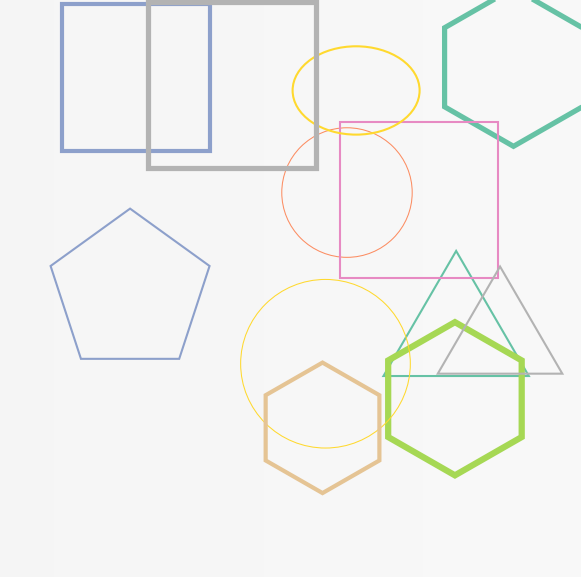[{"shape": "hexagon", "thickness": 2.5, "radius": 0.68, "center": [0.883, 0.883]}, {"shape": "triangle", "thickness": 1, "radius": 0.72, "center": [0.785, 0.42]}, {"shape": "circle", "thickness": 0.5, "radius": 0.56, "center": [0.597, 0.666]}, {"shape": "square", "thickness": 2, "radius": 0.64, "center": [0.234, 0.865]}, {"shape": "pentagon", "thickness": 1, "radius": 0.72, "center": [0.224, 0.494]}, {"shape": "square", "thickness": 1, "radius": 0.68, "center": [0.721, 0.653]}, {"shape": "hexagon", "thickness": 3, "radius": 0.66, "center": [0.783, 0.309]}, {"shape": "circle", "thickness": 0.5, "radius": 0.73, "center": [0.56, 0.369]}, {"shape": "oval", "thickness": 1, "radius": 0.55, "center": [0.613, 0.843]}, {"shape": "hexagon", "thickness": 2, "radius": 0.56, "center": [0.555, 0.258]}, {"shape": "square", "thickness": 2.5, "radius": 0.72, "center": [0.399, 0.852]}, {"shape": "triangle", "thickness": 1, "radius": 0.62, "center": [0.86, 0.414]}]